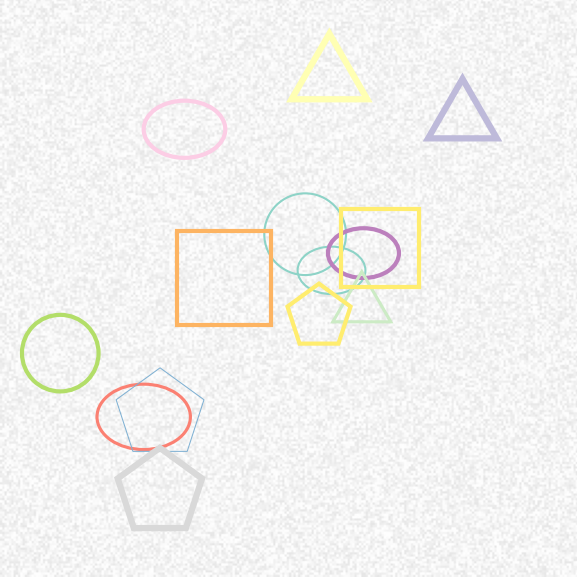[{"shape": "circle", "thickness": 1, "radius": 0.35, "center": [0.528, 0.594]}, {"shape": "oval", "thickness": 1, "radius": 0.29, "center": [0.574, 0.531]}, {"shape": "triangle", "thickness": 3, "radius": 0.38, "center": [0.57, 0.865]}, {"shape": "triangle", "thickness": 3, "radius": 0.34, "center": [0.801, 0.794]}, {"shape": "oval", "thickness": 1.5, "radius": 0.4, "center": [0.249, 0.277]}, {"shape": "pentagon", "thickness": 0.5, "radius": 0.4, "center": [0.277, 0.282]}, {"shape": "square", "thickness": 2, "radius": 0.41, "center": [0.387, 0.518]}, {"shape": "circle", "thickness": 2, "radius": 0.33, "center": [0.104, 0.388]}, {"shape": "oval", "thickness": 2, "radius": 0.35, "center": [0.319, 0.775]}, {"shape": "pentagon", "thickness": 3, "radius": 0.38, "center": [0.277, 0.147]}, {"shape": "oval", "thickness": 2, "radius": 0.31, "center": [0.629, 0.561]}, {"shape": "triangle", "thickness": 1.5, "radius": 0.29, "center": [0.626, 0.471]}, {"shape": "square", "thickness": 2, "radius": 0.34, "center": [0.658, 0.569]}, {"shape": "pentagon", "thickness": 2, "radius": 0.29, "center": [0.552, 0.451]}]